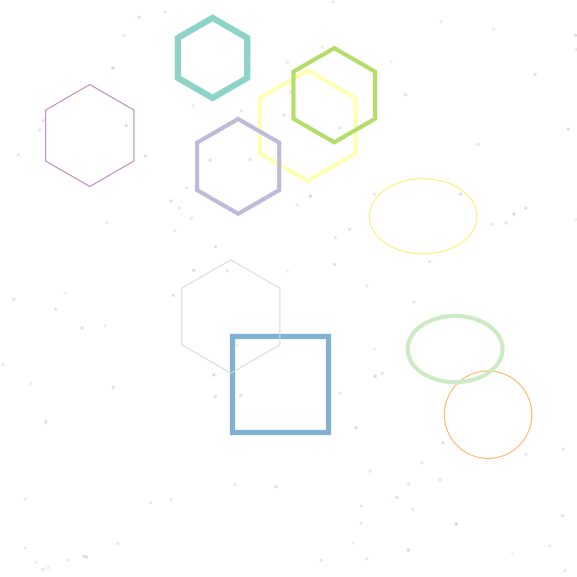[{"shape": "hexagon", "thickness": 3, "radius": 0.35, "center": [0.368, 0.899]}, {"shape": "hexagon", "thickness": 2, "radius": 0.48, "center": [0.533, 0.781]}, {"shape": "hexagon", "thickness": 2, "radius": 0.41, "center": [0.412, 0.711]}, {"shape": "square", "thickness": 2.5, "radius": 0.42, "center": [0.485, 0.334]}, {"shape": "circle", "thickness": 0.5, "radius": 0.38, "center": [0.845, 0.281]}, {"shape": "hexagon", "thickness": 2, "radius": 0.41, "center": [0.579, 0.834]}, {"shape": "hexagon", "thickness": 0.5, "radius": 0.49, "center": [0.4, 0.451]}, {"shape": "hexagon", "thickness": 0.5, "radius": 0.44, "center": [0.155, 0.764]}, {"shape": "oval", "thickness": 2, "radius": 0.41, "center": [0.788, 0.395]}, {"shape": "oval", "thickness": 0.5, "radius": 0.47, "center": [0.733, 0.625]}]